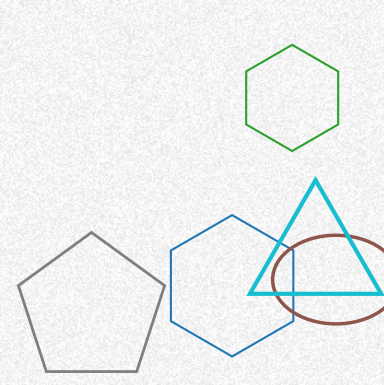[{"shape": "hexagon", "thickness": 1.5, "radius": 0.92, "center": [0.603, 0.258]}, {"shape": "hexagon", "thickness": 1.5, "radius": 0.69, "center": [0.759, 0.746]}, {"shape": "oval", "thickness": 2.5, "radius": 0.82, "center": [0.873, 0.274]}, {"shape": "pentagon", "thickness": 2, "radius": 1.0, "center": [0.238, 0.196]}, {"shape": "triangle", "thickness": 3, "radius": 0.98, "center": [0.82, 0.335]}]